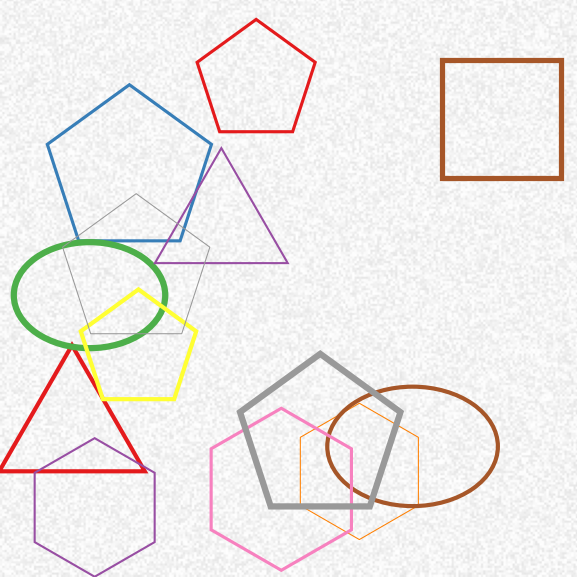[{"shape": "pentagon", "thickness": 1.5, "radius": 0.54, "center": [0.444, 0.858]}, {"shape": "triangle", "thickness": 2, "radius": 0.73, "center": [0.125, 0.256]}, {"shape": "pentagon", "thickness": 1.5, "radius": 0.75, "center": [0.224, 0.703]}, {"shape": "oval", "thickness": 3, "radius": 0.66, "center": [0.155, 0.488]}, {"shape": "triangle", "thickness": 1, "radius": 0.66, "center": [0.383, 0.61]}, {"shape": "hexagon", "thickness": 1, "radius": 0.6, "center": [0.164, 0.12]}, {"shape": "hexagon", "thickness": 0.5, "radius": 0.59, "center": [0.622, 0.183]}, {"shape": "pentagon", "thickness": 2, "radius": 0.53, "center": [0.24, 0.393]}, {"shape": "square", "thickness": 2.5, "radius": 0.52, "center": [0.868, 0.793]}, {"shape": "oval", "thickness": 2, "radius": 0.74, "center": [0.714, 0.226]}, {"shape": "hexagon", "thickness": 1.5, "radius": 0.7, "center": [0.487, 0.152]}, {"shape": "pentagon", "thickness": 3, "radius": 0.73, "center": [0.555, 0.24]}, {"shape": "pentagon", "thickness": 0.5, "radius": 0.67, "center": [0.236, 0.53]}]